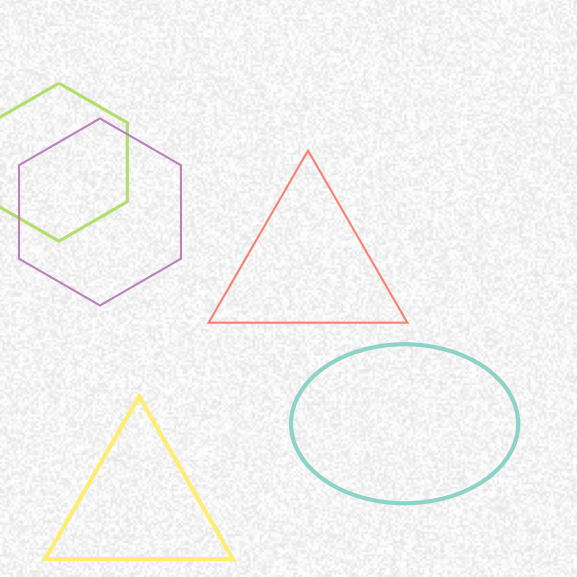[{"shape": "oval", "thickness": 2, "radius": 0.98, "center": [0.701, 0.265]}, {"shape": "triangle", "thickness": 1, "radius": 0.99, "center": [0.533, 0.54]}, {"shape": "hexagon", "thickness": 1.5, "radius": 0.68, "center": [0.102, 0.718]}, {"shape": "hexagon", "thickness": 1, "radius": 0.81, "center": [0.173, 0.632]}, {"shape": "triangle", "thickness": 2, "radius": 0.94, "center": [0.241, 0.125]}]